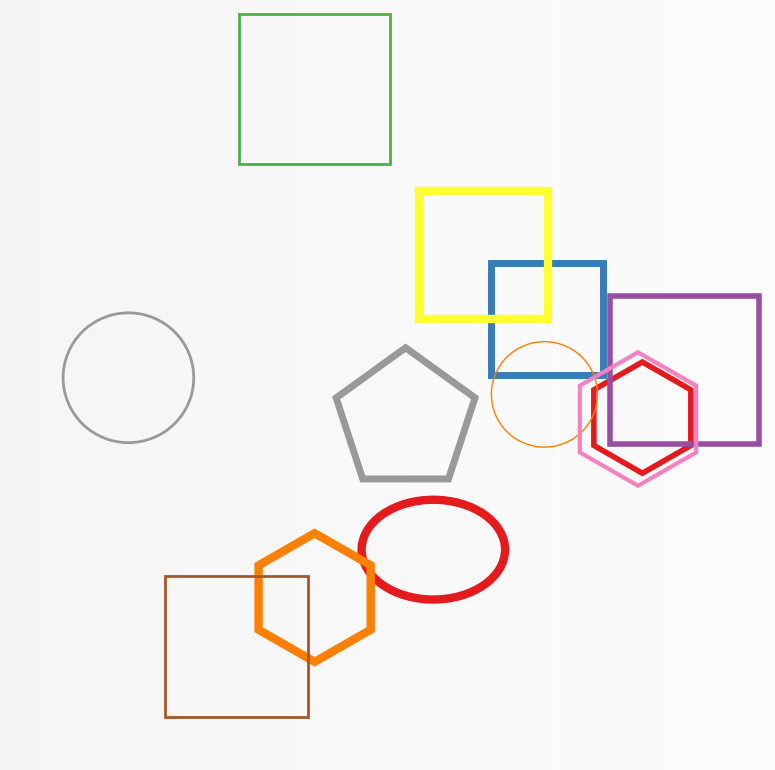[{"shape": "hexagon", "thickness": 2, "radius": 0.36, "center": [0.829, 0.458]}, {"shape": "oval", "thickness": 3, "radius": 0.46, "center": [0.559, 0.286]}, {"shape": "square", "thickness": 2.5, "radius": 0.36, "center": [0.706, 0.586]}, {"shape": "square", "thickness": 1, "radius": 0.49, "center": [0.406, 0.885]}, {"shape": "square", "thickness": 2, "radius": 0.48, "center": [0.883, 0.52]}, {"shape": "hexagon", "thickness": 3, "radius": 0.42, "center": [0.406, 0.224]}, {"shape": "circle", "thickness": 0.5, "radius": 0.34, "center": [0.702, 0.488]}, {"shape": "square", "thickness": 3, "radius": 0.42, "center": [0.624, 0.669]}, {"shape": "square", "thickness": 1, "radius": 0.46, "center": [0.305, 0.16]}, {"shape": "hexagon", "thickness": 1.5, "radius": 0.43, "center": [0.823, 0.456]}, {"shape": "pentagon", "thickness": 2.5, "radius": 0.47, "center": [0.523, 0.454]}, {"shape": "circle", "thickness": 1, "radius": 0.42, "center": [0.166, 0.509]}]